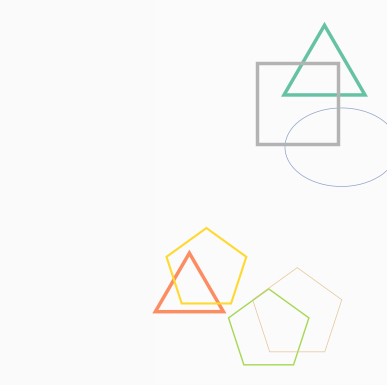[{"shape": "triangle", "thickness": 2.5, "radius": 0.6, "center": [0.837, 0.814]}, {"shape": "triangle", "thickness": 2.5, "radius": 0.51, "center": [0.489, 0.241]}, {"shape": "oval", "thickness": 0.5, "radius": 0.73, "center": [0.881, 0.618]}, {"shape": "pentagon", "thickness": 1, "radius": 0.55, "center": [0.693, 0.141]}, {"shape": "pentagon", "thickness": 1.5, "radius": 0.54, "center": [0.533, 0.299]}, {"shape": "pentagon", "thickness": 0.5, "radius": 0.6, "center": [0.767, 0.184]}, {"shape": "square", "thickness": 2.5, "radius": 0.53, "center": [0.767, 0.731]}]